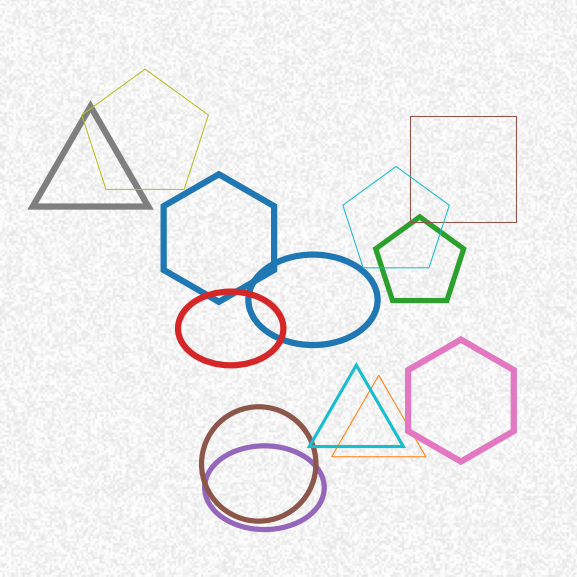[{"shape": "oval", "thickness": 3, "radius": 0.56, "center": [0.542, 0.48]}, {"shape": "hexagon", "thickness": 3, "radius": 0.55, "center": [0.379, 0.587]}, {"shape": "triangle", "thickness": 0.5, "radius": 0.47, "center": [0.656, 0.255]}, {"shape": "pentagon", "thickness": 2.5, "radius": 0.4, "center": [0.727, 0.544]}, {"shape": "oval", "thickness": 3, "radius": 0.46, "center": [0.4, 0.43]}, {"shape": "oval", "thickness": 2.5, "radius": 0.52, "center": [0.458, 0.155]}, {"shape": "square", "thickness": 0.5, "radius": 0.46, "center": [0.802, 0.707]}, {"shape": "circle", "thickness": 2.5, "radius": 0.5, "center": [0.448, 0.196]}, {"shape": "hexagon", "thickness": 3, "radius": 0.53, "center": [0.798, 0.306]}, {"shape": "triangle", "thickness": 3, "radius": 0.58, "center": [0.157, 0.699]}, {"shape": "pentagon", "thickness": 0.5, "radius": 0.58, "center": [0.251, 0.764]}, {"shape": "pentagon", "thickness": 0.5, "radius": 0.48, "center": [0.686, 0.614]}, {"shape": "triangle", "thickness": 1.5, "radius": 0.47, "center": [0.617, 0.273]}]